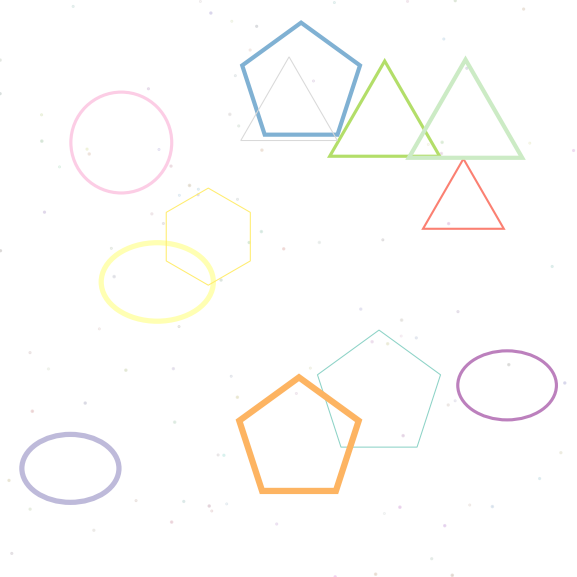[{"shape": "pentagon", "thickness": 0.5, "radius": 0.56, "center": [0.656, 0.316]}, {"shape": "oval", "thickness": 2.5, "radius": 0.49, "center": [0.272, 0.511]}, {"shape": "oval", "thickness": 2.5, "radius": 0.42, "center": [0.122, 0.188]}, {"shape": "triangle", "thickness": 1, "radius": 0.4, "center": [0.802, 0.643]}, {"shape": "pentagon", "thickness": 2, "radius": 0.54, "center": [0.521, 0.853]}, {"shape": "pentagon", "thickness": 3, "radius": 0.54, "center": [0.518, 0.237]}, {"shape": "triangle", "thickness": 1.5, "radius": 0.55, "center": [0.666, 0.784]}, {"shape": "circle", "thickness": 1.5, "radius": 0.44, "center": [0.21, 0.752]}, {"shape": "triangle", "thickness": 0.5, "radius": 0.48, "center": [0.501, 0.804]}, {"shape": "oval", "thickness": 1.5, "radius": 0.43, "center": [0.878, 0.332]}, {"shape": "triangle", "thickness": 2, "radius": 0.57, "center": [0.806, 0.783]}, {"shape": "hexagon", "thickness": 0.5, "radius": 0.42, "center": [0.361, 0.589]}]